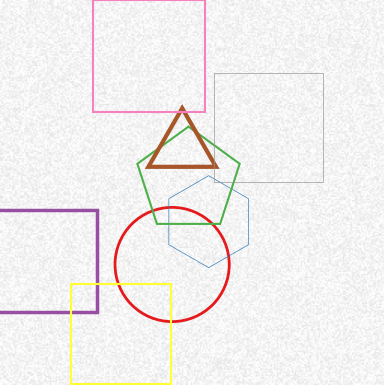[{"shape": "circle", "thickness": 2, "radius": 0.74, "center": [0.447, 0.313]}, {"shape": "hexagon", "thickness": 0.5, "radius": 0.6, "center": [0.542, 0.424]}, {"shape": "pentagon", "thickness": 1.5, "radius": 0.7, "center": [0.49, 0.531]}, {"shape": "square", "thickness": 2.5, "radius": 0.67, "center": [0.119, 0.322]}, {"shape": "square", "thickness": 1.5, "radius": 0.65, "center": [0.314, 0.132]}, {"shape": "triangle", "thickness": 3, "radius": 0.51, "center": [0.473, 0.617]}, {"shape": "square", "thickness": 1.5, "radius": 0.73, "center": [0.387, 0.855]}, {"shape": "square", "thickness": 0.5, "radius": 0.71, "center": [0.697, 0.669]}]